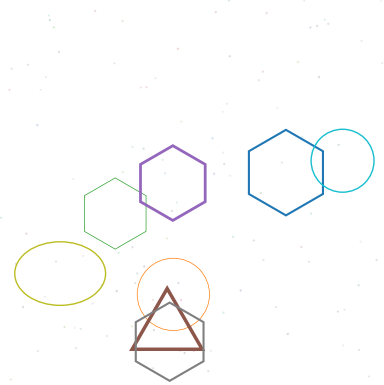[{"shape": "hexagon", "thickness": 1.5, "radius": 0.56, "center": [0.743, 0.552]}, {"shape": "circle", "thickness": 0.5, "radius": 0.47, "center": [0.45, 0.235]}, {"shape": "hexagon", "thickness": 0.5, "radius": 0.46, "center": [0.299, 0.445]}, {"shape": "hexagon", "thickness": 2, "radius": 0.49, "center": [0.449, 0.525]}, {"shape": "triangle", "thickness": 2.5, "radius": 0.53, "center": [0.434, 0.145]}, {"shape": "hexagon", "thickness": 1.5, "radius": 0.51, "center": [0.441, 0.112]}, {"shape": "oval", "thickness": 1, "radius": 0.59, "center": [0.156, 0.289]}, {"shape": "circle", "thickness": 1, "radius": 0.41, "center": [0.89, 0.583]}]